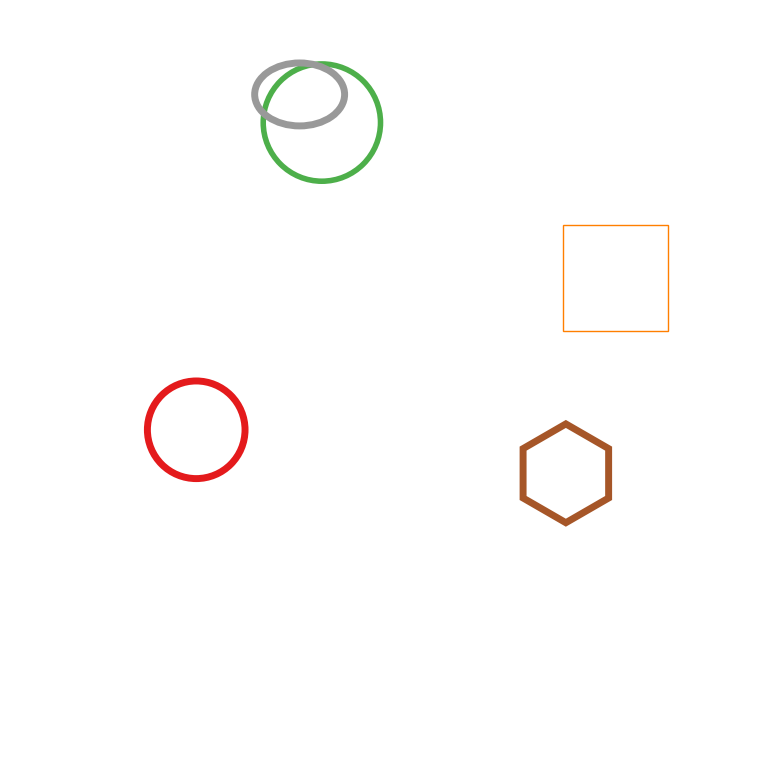[{"shape": "circle", "thickness": 2.5, "radius": 0.32, "center": [0.255, 0.442]}, {"shape": "circle", "thickness": 2, "radius": 0.38, "center": [0.418, 0.841]}, {"shape": "square", "thickness": 0.5, "radius": 0.34, "center": [0.799, 0.639]}, {"shape": "hexagon", "thickness": 2.5, "radius": 0.32, "center": [0.735, 0.385]}, {"shape": "oval", "thickness": 2.5, "radius": 0.29, "center": [0.389, 0.877]}]